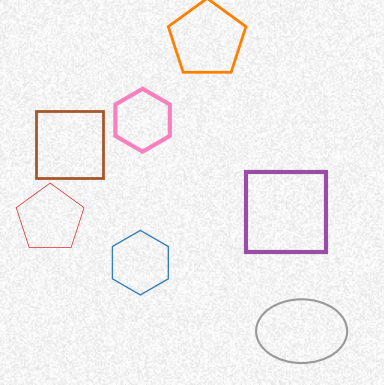[{"shape": "pentagon", "thickness": 0.5, "radius": 0.46, "center": [0.13, 0.432]}, {"shape": "hexagon", "thickness": 1, "radius": 0.42, "center": [0.365, 0.318]}, {"shape": "square", "thickness": 3, "radius": 0.52, "center": [0.744, 0.449]}, {"shape": "pentagon", "thickness": 2, "radius": 0.53, "center": [0.538, 0.898]}, {"shape": "square", "thickness": 2, "radius": 0.43, "center": [0.181, 0.625]}, {"shape": "hexagon", "thickness": 3, "radius": 0.41, "center": [0.37, 0.688]}, {"shape": "oval", "thickness": 1.5, "radius": 0.59, "center": [0.783, 0.14]}]